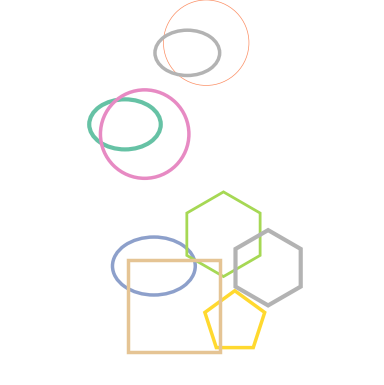[{"shape": "oval", "thickness": 3, "radius": 0.46, "center": [0.325, 0.677]}, {"shape": "circle", "thickness": 0.5, "radius": 0.55, "center": [0.536, 0.889]}, {"shape": "oval", "thickness": 2.5, "radius": 0.54, "center": [0.4, 0.309]}, {"shape": "circle", "thickness": 2.5, "radius": 0.57, "center": [0.376, 0.652]}, {"shape": "hexagon", "thickness": 2, "radius": 0.55, "center": [0.58, 0.392]}, {"shape": "pentagon", "thickness": 2.5, "radius": 0.41, "center": [0.61, 0.163]}, {"shape": "square", "thickness": 2.5, "radius": 0.59, "center": [0.452, 0.205]}, {"shape": "hexagon", "thickness": 3, "radius": 0.49, "center": [0.696, 0.305]}, {"shape": "oval", "thickness": 2.5, "radius": 0.42, "center": [0.487, 0.863]}]